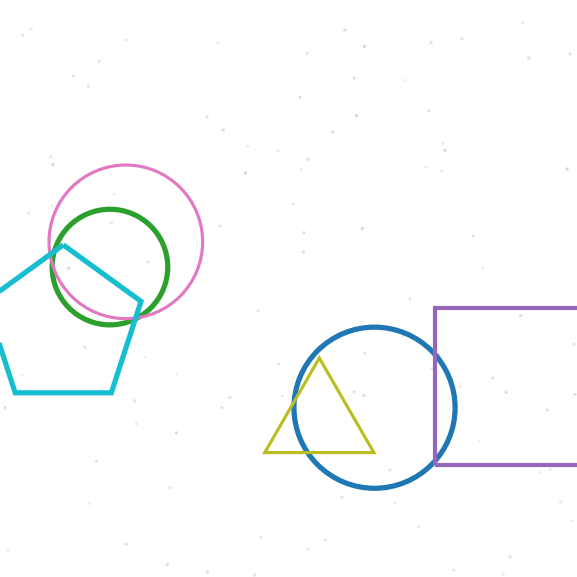[{"shape": "circle", "thickness": 2.5, "radius": 0.7, "center": [0.649, 0.293]}, {"shape": "circle", "thickness": 2.5, "radius": 0.5, "center": [0.19, 0.537]}, {"shape": "square", "thickness": 2, "radius": 0.68, "center": [0.89, 0.329]}, {"shape": "circle", "thickness": 1.5, "radius": 0.67, "center": [0.218, 0.58]}, {"shape": "triangle", "thickness": 1.5, "radius": 0.55, "center": [0.553, 0.27]}, {"shape": "pentagon", "thickness": 2.5, "radius": 0.71, "center": [0.11, 0.433]}]